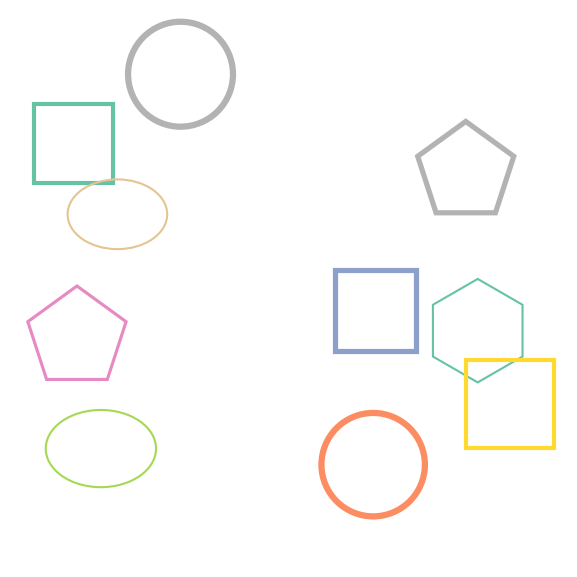[{"shape": "hexagon", "thickness": 1, "radius": 0.45, "center": [0.827, 0.427]}, {"shape": "square", "thickness": 2, "radius": 0.34, "center": [0.128, 0.751]}, {"shape": "circle", "thickness": 3, "radius": 0.45, "center": [0.646, 0.195]}, {"shape": "square", "thickness": 2.5, "radius": 0.35, "center": [0.65, 0.461]}, {"shape": "pentagon", "thickness": 1.5, "radius": 0.45, "center": [0.133, 0.414]}, {"shape": "oval", "thickness": 1, "radius": 0.48, "center": [0.175, 0.222]}, {"shape": "square", "thickness": 2, "radius": 0.38, "center": [0.883, 0.3]}, {"shape": "oval", "thickness": 1, "radius": 0.43, "center": [0.203, 0.628]}, {"shape": "pentagon", "thickness": 2.5, "radius": 0.44, "center": [0.806, 0.701]}, {"shape": "circle", "thickness": 3, "radius": 0.45, "center": [0.313, 0.871]}]